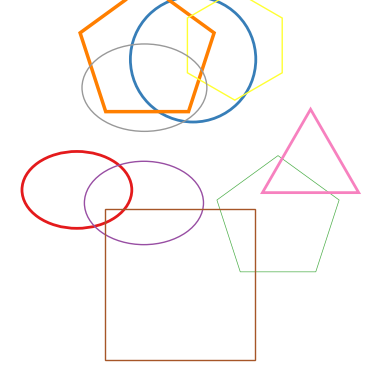[{"shape": "oval", "thickness": 2, "radius": 0.71, "center": [0.2, 0.507]}, {"shape": "circle", "thickness": 2, "radius": 0.81, "center": [0.502, 0.846]}, {"shape": "pentagon", "thickness": 0.5, "radius": 0.83, "center": [0.722, 0.429]}, {"shape": "oval", "thickness": 1, "radius": 0.77, "center": [0.374, 0.473]}, {"shape": "pentagon", "thickness": 2.5, "radius": 0.91, "center": [0.382, 0.858]}, {"shape": "hexagon", "thickness": 1, "radius": 0.71, "center": [0.61, 0.882]}, {"shape": "square", "thickness": 1, "radius": 0.98, "center": [0.468, 0.261]}, {"shape": "triangle", "thickness": 2, "radius": 0.72, "center": [0.807, 0.572]}, {"shape": "oval", "thickness": 1, "radius": 0.81, "center": [0.375, 0.772]}]